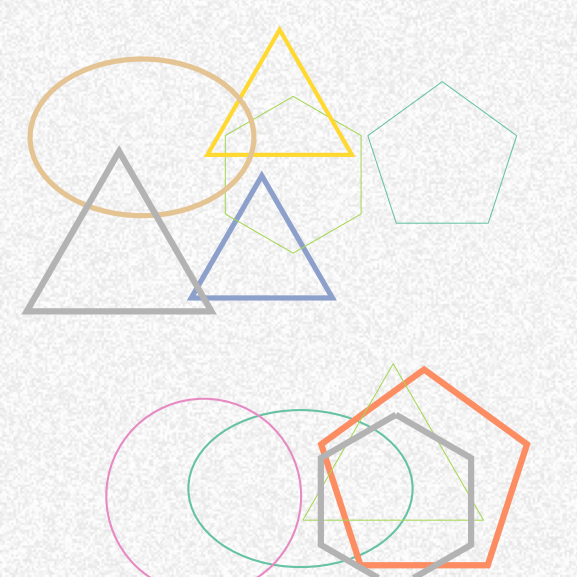[{"shape": "pentagon", "thickness": 0.5, "radius": 0.68, "center": [0.766, 0.722]}, {"shape": "oval", "thickness": 1, "radius": 0.97, "center": [0.52, 0.153]}, {"shape": "pentagon", "thickness": 3, "radius": 0.94, "center": [0.734, 0.172]}, {"shape": "triangle", "thickness": 2.5, "radius": 0.71, "center": [0.453, 0.554]}, {"shape": "circle", "thickness": 1, "radius": 0.84, "center": [0.353, 0.14]}, {"shape": "hexagon", "thickness": 0.5, "radius": 0.68, "center": [0.508, 0.696]}, {"shape": "triangle", "thickness": 0.5, "radius": 0.9, "center": [0.681, 0.189]}, {"shape": "triangle", "thickness": 2, "radius": 0.72, "center": [0.484, 0.803]}, {"shape": "oval", "thickness": 2.5, "radius": 0.97, "center": [0.246, 0.761]}, {"shape": "hexagon", "thickness": 3, "radius": 0.75, "center": [0.686, 0.131]}, {"shape": "triangle", "thickness": 3, "radius": 0.92, "center": [0.206, 0.552]}]